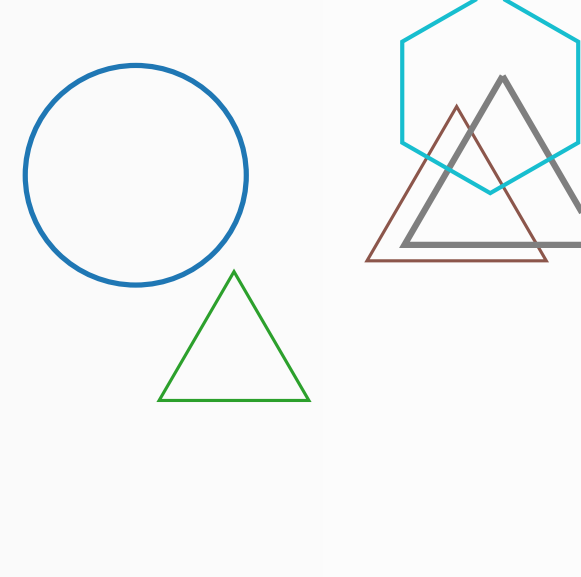[{"shape": "circle", "thickness": 2.5, "radius": 0.95, "center": [0.234, 0.696]}, {"shape": "triangle", "thickness": 1.5, "radius": 0.74, "center": [0.403, 0.38]}, {"shape": "triangle", "thickness": 1.5, "radius": 0.89, "center": [0.786, 0.637]}, {"shape": "triangle", "thickness": 3, "radius": 0.97, "center": [0.865, 0.673]}, {"shape": "hexagon", "thickness": 2, "radius": 0.87, "center": [0.843, 0.84]}]